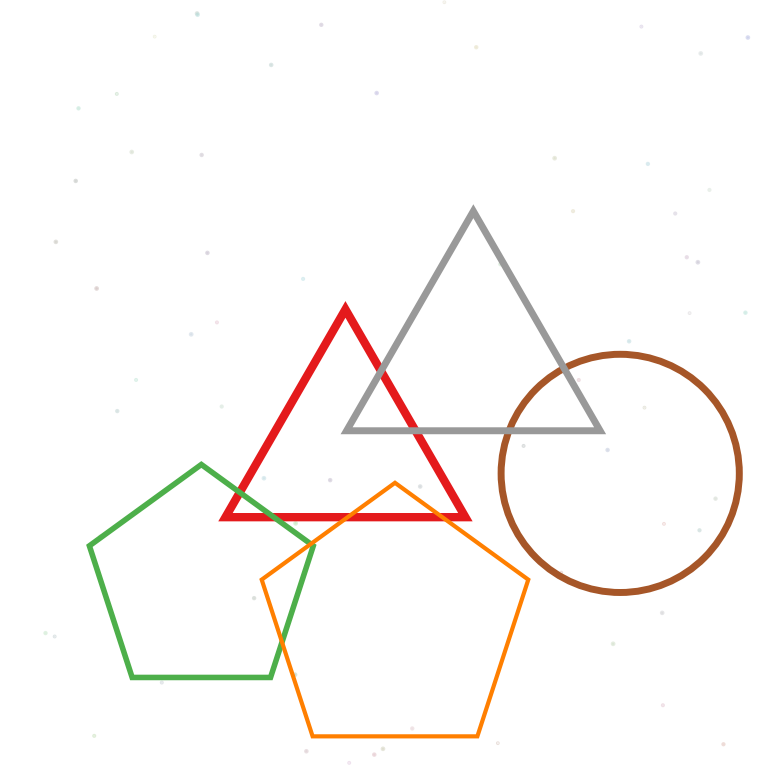[{"shape": "triangle", "thickness": 3, "radius": 0.9, "center": [0.449, 0.418]}, {"shape": "pentagon", "thickness": 2, "radius": 0.76, "center": [0.261, 0.244]}, {"shape": "pentagon", "thickness": 1.5, "radius": 0.91, "center": [0.513, 0.191]}, {"shape": "circle", "thickness": 2.5, "radius": 0.77, "center": [0.805, 0.385]}, {"shape": "triangle", "thickness": 2.5, "radius": 0.95, "center": [0.615, 0.536]}]